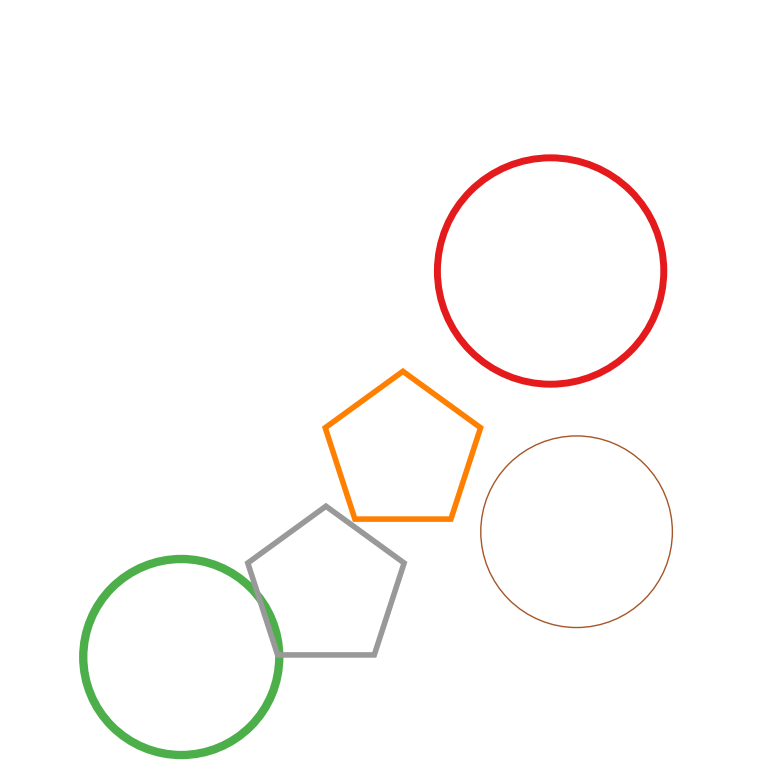[{"shape": "circle", "thickness": 2.5, "radius": 0.74, "center": [0.715, 0.648]}, {"shape": "circle", "thickness": 3, "radius": 0.64, "center": [0.235, 0.147]}, {"shape": "pentagon", "thickness": 2, "radius": 0.53, "center": [0.523, 0.412]}, {"shape": "circle", "thickness": 0.5, "radius": 0.62, "center": [0.749, 0.309]}, {"shape": "pentagon", "thickness": 2, "radius": 0.53, "center": [0.423, 0.236]}]